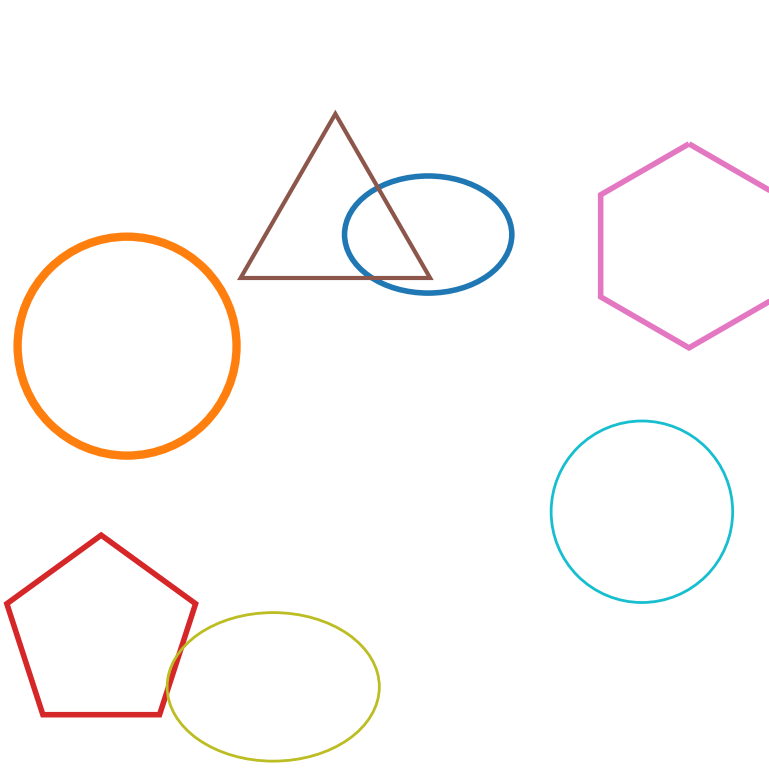[{"shape": "oval", "thickness": 2, "radius": 0.54, "center": [0.556, 0.695]}, {"shape": "circle", "thickness": 3, "radius": 0.71, "center": [0.165, 0.55]}, {"shape": "pentagon", "thickness": 2, "radius": 0.64, "center": [0.131, 0.176]}, {"shape": "triangle", "thickness": 1.5, "radius": 0.71, "center": [0.436, 0.71]}, {"shape": "hexagon", "thickness": 2, "radius": 0.66, "center": [0.895, 0.681]}, {"shape": "oval", "thickness": 1, "radius": 0.69, "center": [0.355, 0.108]}, {"shape": "circle", "thickness": 1, "radius": 0.59, "center": [0.834, 0.335]}]